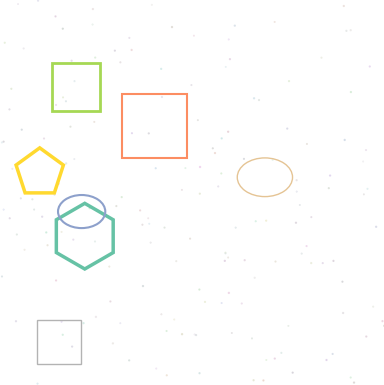[{"shape": "hexagon", "thickness": 2.5, "radius": 0.43, "center": [0.22, 0.387]}, {"shape": "square", "thickness": 1.5, "radius": 0.42, "center": [0.4, 0.673]}, {"shape": "oval", "thickness": 1.5, "radius": 0.31, "center": [0.212, 0.451]}, {"shape": "square", "thickness": 2, "radius": 0.31, "center": [0.197, 0.774]}, {"shape": "pentagon", "thickness": 2.5, "radius": 0.32, "center": [0.103, 0.551]}, {"shape": "oval", "thickness": 1, "radius": 0.36, "center": [0.688, 0.54]}, {"shape": "square", "thickness": 1, "radius": 0.29, "center": [0.153, 0.111]}]